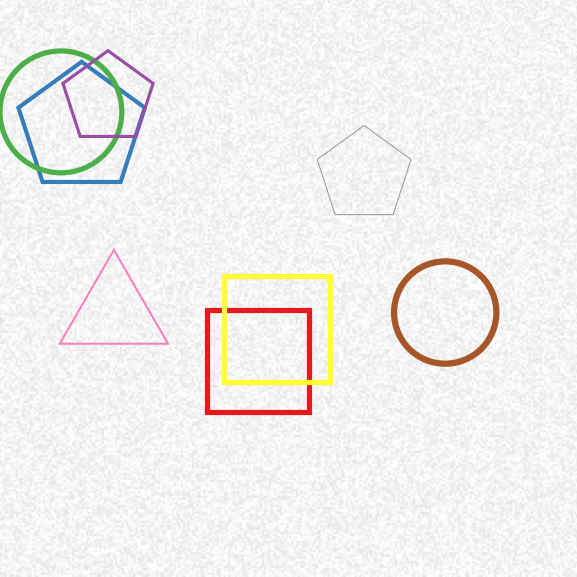[{"shape": "square", "thickness": 2.5, "radius": 0.44, "center": [0.446, 0.373]}, {"shape": "pentagon", "thickness": 2, "radius": 0.58, "center": [0.141, 0.777]}, {"shape": "circle", "thickness": 2.5, "radius": 0.53, "center": [0.105, 0.805]}, {"shape": "pentagon", "thickness": 1.5, "radius": 0.41, "center": [0.187, 0.829]}, {"shape": "square", "thickness": 2.5, "radius": 0.46, "center": [0.479, 0.43]}, {"shape": "circle", "thickness": 3, "radius": 0.44, "center": [0.771, 0.458]}, {"shape": "triangle", "thickness": 1, "radius": 0.54, "center": [0.197, 0.458]}, {"shape": "pentagon", "thickness": 0.5, "radius": 0.43, "center": [0.631, 0.697]}]